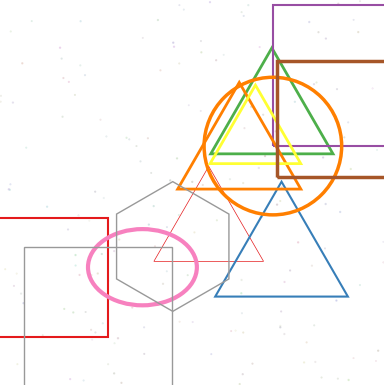[{"shape": "square", "thickness": 1.5, "radius": 0.77, "center": [0.126, 0.279]}, {"shape": "triangle", "thickness": 0.5, "radius": 0.82, "center": [0.542, 0.403]}, {"shape": "triangle", "thickness": 1.5, "radius": 0.99, "center": [0.731, 0.329]}, {"shape": "triangle", "thickness": 2, "radius": 0.92, "center": [0.706, 0.692]}, {"shape": "square", "thickness": 1.5, "radius": 0.91, "center": [0.891, 0.804]}, {"shape": "triangle", "thickness": 2, "radius": 0.92, "center": [0.621, 0.601]}, {"shape": "circle", "thickness": 2.5, "radius": 0.89, "center": [0.709, 0.621]}, {"shape": "triangle", "thickness": 2, "radius": 0.68, "center": [0.663, 0.643]}, {"shape": "square", "thickness": 2.5, "radius": 0.76, "center": [0.872, 0.69]}, {"shape": "oval", "thickness": 3, "radius": 0.71, "center": [0.37, 0.306]}, {"shape": "hexagon", "thickness": 1, "radius": 0.84, "center": [0.449, 0.36]}, {"shape": "square", "thickness": 1, "radius": 0.96, "center": [0.254, 0.166]}]